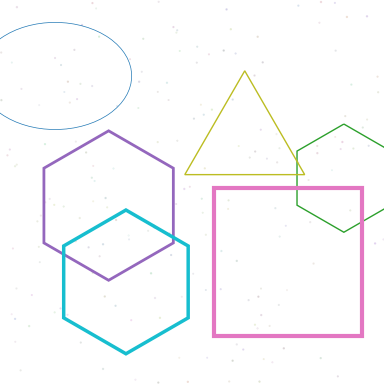[{"shape": "oval", "thickness": 0.5, "radius": 0.99, "center": [0.143, 0.803]}, {"shape": "hexagon", "thickness": 1, "radius": 0.7, "center": [0.893, 0.537]}, {"shape": "hexagon", "thickness": 2, "radius": 0.97, "center": [0.282, 0.466]}, {"shape": "square", "thickness": 3, "radius": 0.96, "center": [0.748, 0.32]}, {"shape": "triangle", "thickness": 1, "radius": 0.9, "center": [0.636, 0.636]}, {"shape": "hexagon", "thickness": 2.5, "radius": 0.93, "center": [0.327, 0.268]}]